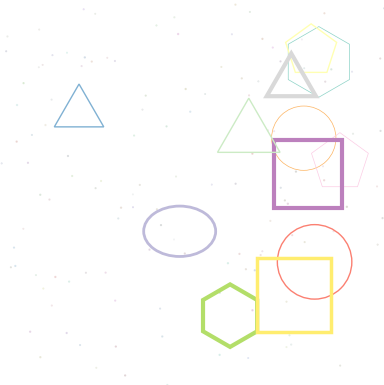[{"shape": "hexagon", "thickness": 0.5, "radius": 0.46, "center": [0.828, 0.839]}, {"shape": "pentagon", "thickness": 1, "radius": 0.35, "center": [0.808, 0.868]}, {"shape": "oval", "thickness": 2, "radius": 0.47, "center": [0.467, 0.399]}, {"shape": "circle", "thickness": 1, "radius": 0.48, "center": [0.817, 0.32]}, {"shape": "triangle", "thickness": 1, "radius": 0.37, "center": [0.205, 0.708]}, {"shape": "circle", "thickness": 0.5, "radius": 0.42, "center": [0.789, 0.641]}, {"shape": "hexagon", "thickness": 3, "radius": 0.41, "center": [0.598, 0.18]}, {"shape": "pentagon", "thickness": 0.5, "radius": 0.39, "center": [0.883, 0.578]}, {"shape": "triangle", "thickness": 3, "radius": 0.37, "center": [0.757, 0.787]}, {"shape": "square", "thickness": 3, "radius": 0.44, "center": [0.801, 0.548]}, {"shape": "triangle", "thickness": 1, "radius": 0.47, "center": [0.646, 0.651]}, {"shape": "square", "thickness": 2.5, "radius": 0.48, "center": [0.764, 0.233]}]